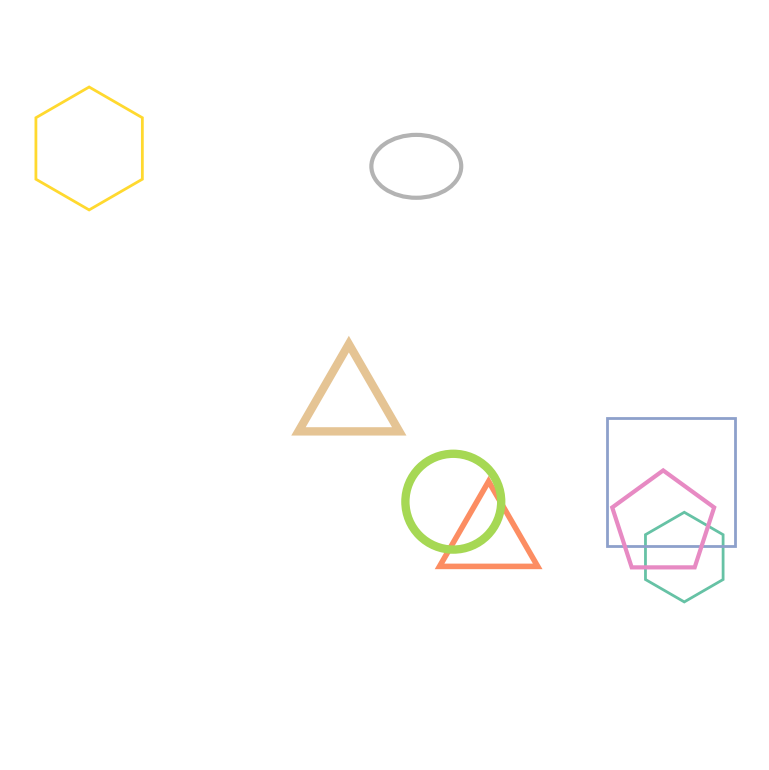[{"shape": "hexagon", "thickness": 1, "radius": 0.29, "center": [0.889, 0.276]}, {"shape": "triangle", "thickness": 2, "radius": 0.37, "center": [0.635, 0.301]}, {"shape": "square", "thickness": 1, "radius": 0.42, "center": [0.871, 0.374]}, {"shape": "pentagon", "thickness": 1.5, "radius": 0.35, "center": [0.861, 0.319]}, {"shape": "circle", "thickness": 3, "radius": 0.31, "center": [0.589, 0.348]}, {"shape": "hexagon", "thickness": 1, "radius": 0.4, "center": [0.116, 0.807]}, {"shape": "triangle", "thickness": 3, "radius": 0.38, "center": [0.453, 0.478]}, {"shape": "oval", "thickness": 1.5, "radius": 0.29, "center": [0.541, 0.784]}]